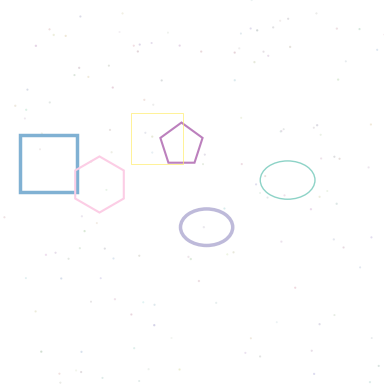[{"shape": "oval", "thickness": 1, "radius": 0.36, "center": [0.747, 0.532]}, {"shape": "oval", "thickness": 2.5, "radius": 0.34, "center": [0.537, 0.41]}, {"shape": "square", "thickness": 2.5, "radius": 0.37, "center": [0.125, 0.575]}, {"shape": "hexagon", "thickness": 1.5, "radius": 0.36, "center": [0.258, 0.521]}, {"shape": "pentagon", "thickness": 1.5, "radius": 0.29, "center": [0.471, 0.624]}, {"shape": "square", "thickness": 0.5, "radius": 0.33, "center": [0.408, 0.641]}]